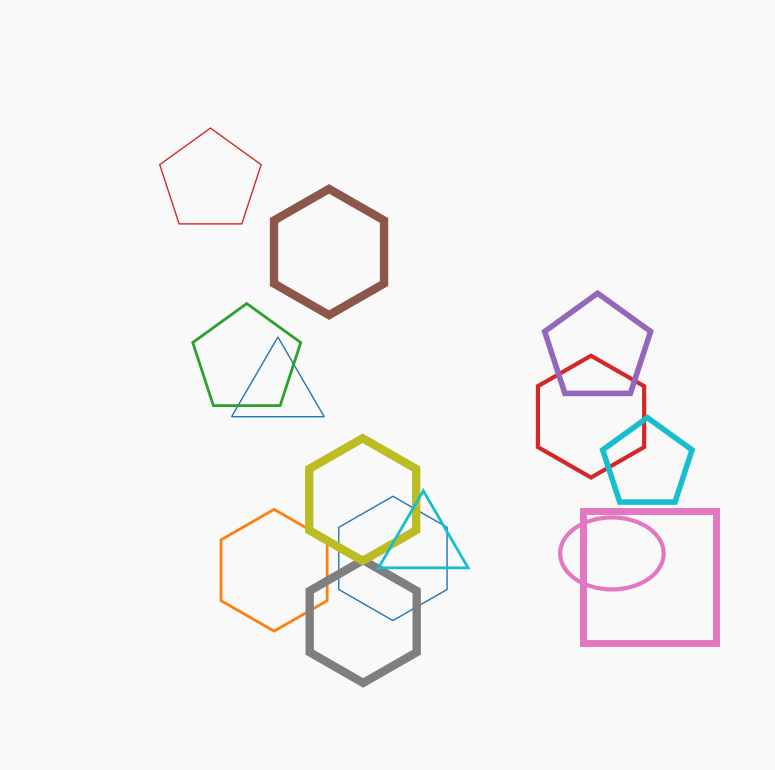[{"shape": "hexagon", "thickness": 0.5, "radius": 0.4, "center": [0.507, 0.275]}, {"shape": "triangle", "thickness": 0.5, "radius": 0.35, "center": [0.359, 0.493]}, {"shape": "hexagon", "thickness": 1, "radius": 0.4, "center": [0.354, 0.259]}, {"shape": "pentagon", "thickness": 1, "radius": 0.37, "center": [0.318, 0.533]}, {"shape": "pentagon", "thickness": 0.5, "radius": 0.34, "center": [0.272, 0.765]}, {"shape": "hexagon", "thickness": 1.5, "radius": 0.4, "center": [0.763, 0.459]}, {"shape": "pentagon", "thickness": 2, "radius": 0.36, "center": [0.771, 0.547]}, {"shape": "hexagon", "thickness": 3, "radius": 0.41, "center": [0.425, 0.673]}, {"shape": "square", "thickness": 2.5, "radius": 0.43, "center": [0.838, 0.251]}, {"shape": "oval", "thickness": 1.5, "radius": 0.33, "center": [0.79, 0.281]}, {"shape": "hexagon", "thickness": 3, "radius": 0.4, "center": [0.469, 0.193]}, {"shape": "hexagon", "thickness": 3, "radius": 0.4, "center": [0.468, 0.351]}, {"shape": "pentagon", "thickness": 2, "radius": 0.3, "center": [0.835, 0.397]}, {"shape": "triangle", "thickness": 1, "radius": 0.33, "center": [0.546, 0.296]}]